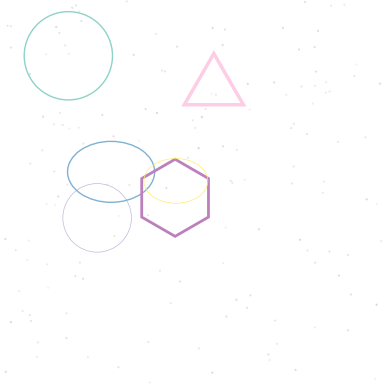[{"shape": "circle", "thickness": 1, "radius": 0.57, "center": [0.178, 0.855]}, {"shape": "circle", "thickness": 0.5, "radius": 0.45, "center": [0.252, 0.434]}, {"shape": "oval", "thickness": 1, "radius": 0.57, "center": [0.289, 0.554]}, {"shape": "triangle", "thickness": 2.5, "radius": 0.44, "center": [0.555, 0.772]}, {"shape": "hexagon", "thickness": 2, "radius": 0.5, "center": [0.455, 0.486]}, {"shape": "oval", "thickness": 0.5, "radius": 0.42, "center": [0.457, 0.53]}]